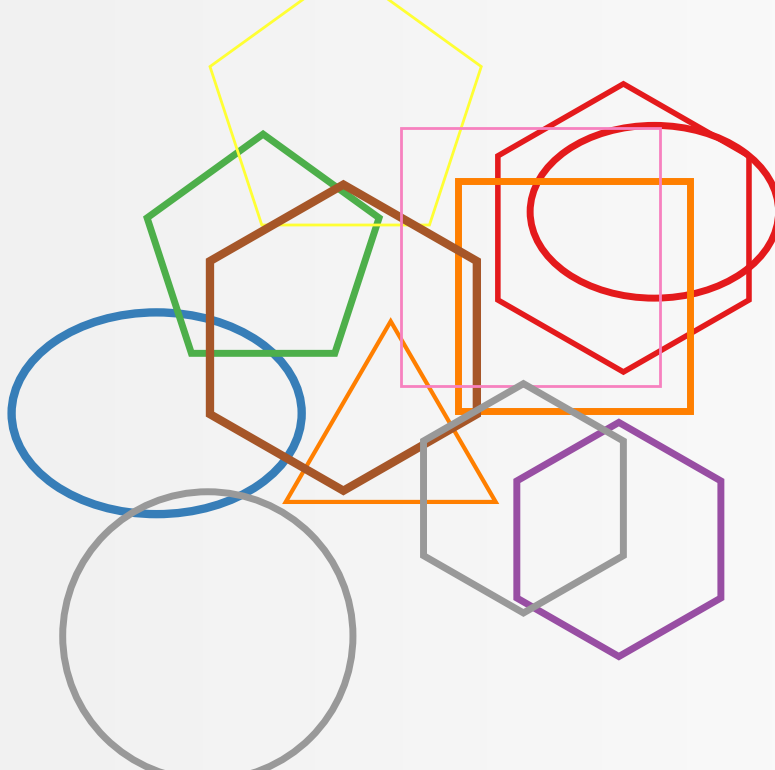[{"shape": "oval", "thickness": 2.5, "radius": 0.8, "center": [0.844, 0.725]}, {"shape": "hexagon", "thickness": 2, "radius": 0.94, "center": [0.804, 0.704]}, {"shape": "oval", "thickness": 3, "radius": 0.94, "center": [0.202, 0.463]}, {"shape": "pentagon", "thickness": 2.5, "radius": 0.79, "center": [0.339, 0.668]}, {"shape": "hexagon", "thickness": 2.5, "radius": 0.76, "center": [0.799, 0.299]}, {"shape": "triangle", "thickness": 1.5, "radius": 0.78, "center": [0.504, 0.426]}, {"shape": "square", "thickness": 2.5, "radius": 0.75, "center": [0.74, 0.616]}, {"shape": "pentagon", "thickness": 1, "radius": 0.92, "center": [0.446, 0.857]}, {"shape": "hexagon", "thickness": 3, "radius": 0.99, "center": [0.443, 0.562]}, {"shape": "square", "thickness": 1, "radius": 0.84, "center": [0.685, 0.666]}, {"shape": "circle", "thickness": 2.5, "radius": 0.94, "center": [0.268, 0.174]}, {"shape": "hexagon", "thickness": 2.5, "radius": 0.74, "center": [0.675, 0.353]}]